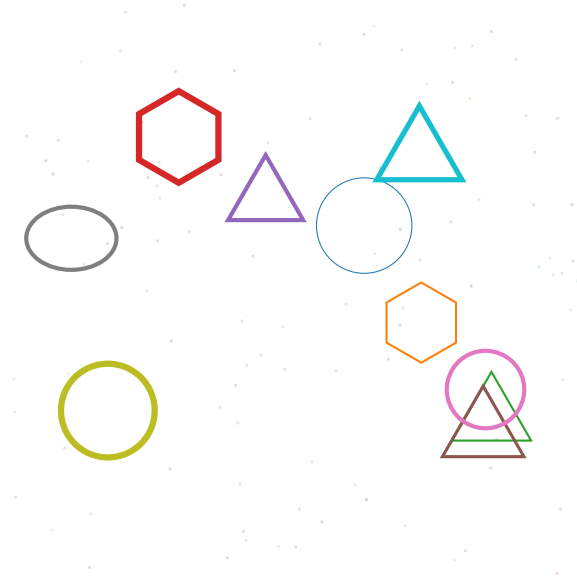[{"shape": "circle", "thickness": 0.5, "radius": 0.41, "center": [0.631, 0.609]}, {"shape": "hexagon", "thickness": 1, "radius": 0.35, "center": [0.729, 0.441]}, {"shape": "triangle", "thickness": 1, "radius": 0.4, "center": [0.851, 0.276]}, {"shape": "hexagon", "thickness": 3, "radius": 0.4, "center": [0.309, 0.762]}, {"shape": "triangle", "thickness": 2, "radius": 0.38, "center": [0.46, 0.656]}, {"shape": "triangle", "thickness": 1.5, "radius": 0.41, "center": [0.837, 0.249]}, {"shape": "circle", "thickness": 2, "radius": 0.34, "center": [0.841, 0.325]}, {"shape": "oval", "thickness": 2, "radius": 0.39, "center": [0.124, 0.587]}, {"shape": "circle", "thickness": 3, "radius": 0.41, "center": [0.187, 0.288]}, {"shape": "triangle", "thickness": 2.5, "radius": 0.43, "center": [0.726, 0.73]}]